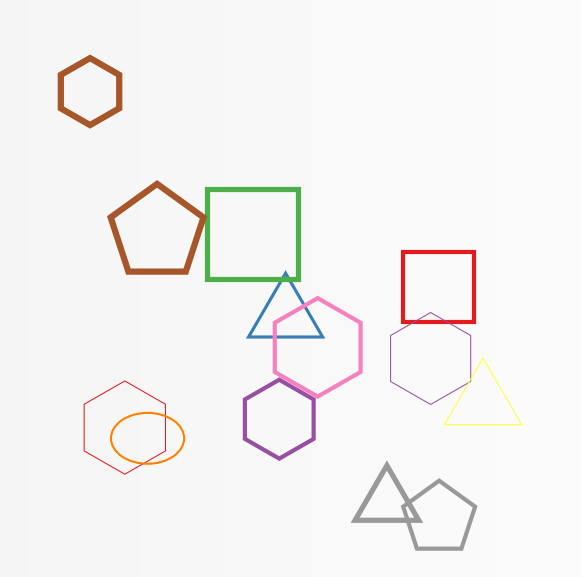[{"shape": "square", "thickness": 2, "radius": 0.3, "center": [0.755, 0.502]}, {"shape": "hexagon", "thickness": 0.5, "radius": 0.4, "center": [0.215, 0.259]}, {"shape": "triangle", "thickness": 1.5, "radius": 0.37, "center": [0.491, 0.452]}, {"shape": "square", "thickness": 2.5, "radius": 0.39, "center": [0.434, 0.594]}, {"shape": "hexagon", "thickness": 0.5, "radius": 0.4, "center": [0.741, 0.378]}, {"shape": "hexagon", "thickness": 2, "radius": 0.34, "center": [0.48, 0.273]}, {"shape": "oval", "thickness": 1, "radius": 0.31, "center": [0.254, 0.24]}, {"shape": "triangle", "thickness": 0.5, "radius": 0.38, "center": [0.831, 0.302]}, {"shape": "pentagon", "thickness": 3, "radius": 0.42, "center": [0.27, 0.597]}, {"shape": "hexagon", "thickness": 3, "radius": 0.29, "center": [0.155, 0.841]}, {"shape": "hexagon", "thickness": 2, "radius": 0.43, "center": [0.547, 0.398]}, {"shape": "pentagon", "thickness": 2, "radius": 0.33, "center": [0.756, 0.102]}, {"shape": "triangle", "thickness": 2.5, "radius": 0.32, "center": [0.666, 0.13]}]